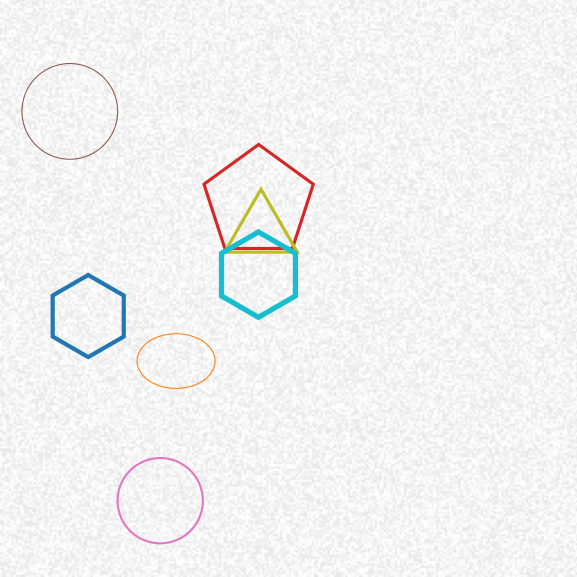[{"shape": "hexagon", "thickness": 2, "radius": 0.36, "center": [0.153, 0.452]}, {"shape": "oval", "thickness": 0.5, "radius": 0.34, "center": [0.305, 0.374]}, {"shape": "pentagon", "thickness": 1.5, "radius": 0.5, "center": [0.448, 0.649]}, {"shape": "circle", "thickness": 0.5, "radius": 0.41, "center": [0.121, 0.806]}, {"shape": "circle", "thickness": 1, "radius": 0.37, "center": [0.277, 0.132]}, {"shape": "triangle", "thickness": 1.5, "radius": 0.36, "center": [0.452, 0.599]}, {"shape": "hexagon", "thickness": 2.5, "radius": 0.37, "center": [0.448, 0.524]}]